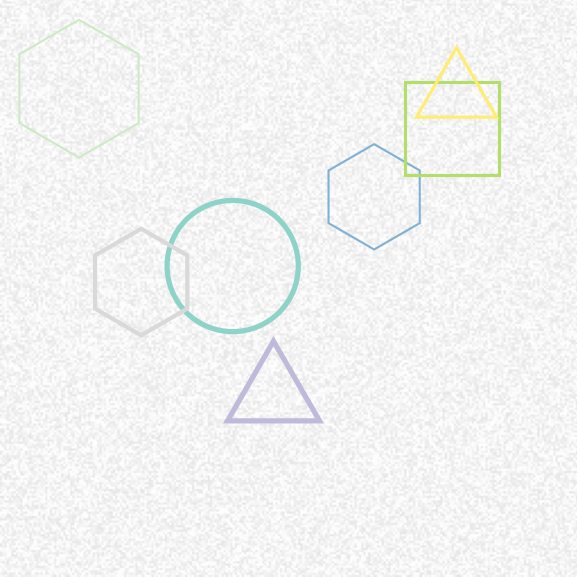[{"shape": "circle", "thickness": 2.5, "radius": 0.57, "center": [0.403, 0.538]}, {"shape": "triangle", "thickness": 2.5, "radius": 0.46, "center": [0.474, 0.316]}, {"shape": "hexagon", "thickness": 1, "radius": 0.46, "center": [0.648, 0.658]}, {"shape": "square", "thickness": 1.5, "radius": 0.4, "center": [0.782, 0.776]}, {"shape": "hexagon", "thickness": 2, "radius": 0.46, "center": [0.244, 0.511]}, {"shape": "hexagon", "thickness": 1, "radius": 0.6, "center": [0.137, 0.846]}, {"shape": "triangle", "thickness": 1.5, "radius": 0.4, "center": [0.79, 0.836]}]